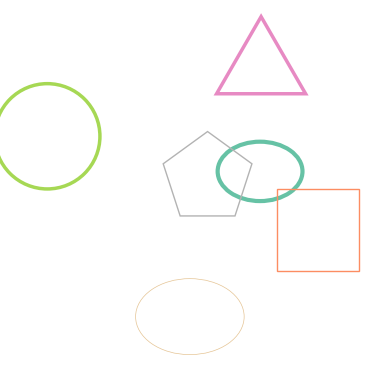[{"shape": "oval", "thickness": 3, "radius": 0.55, "center": [0.676, 0.555]}, {"shape": "square", "thickness": 1, "radius": 0.53, "center": [0.827, 0.402]}, {"shape": "triangle", "thickness": 2.5, "radius": 0.67, "center": [0.678, 0.823]}, {"shape": "circle", "thickness": 2.5, "radius": 0.68, "center": [0.123, 0.646]}, {"shape": "oval", "thickness": 0.5, "radius": 0.71, "center": [0.493, 0.178]}, {"shape": "pentagon", "thickness": 1, "radius": 0.61, "center": [0.539, 0.537]}]